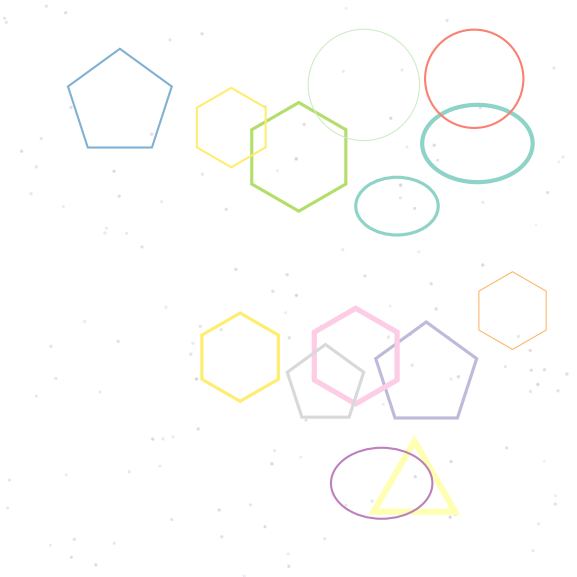[{"shape": "oval", "thickness": 2, "radius": 0.48, "center": [0.827, 0.751]}, {"shape": "oval", "thickness": 1.5, "radius": 0.36, "center": [0.687, 0.642]}, {"shape": "triangle", "thickness": 3, "radius": 0.41, "center": [0.718, 0.154]}, {"shape": "pentagon", "thickness": 1.5, "radius": 0.46, "center": [0.738, 0.35]}, {"shape": "circle", "thickness": 1, "radius": 0.43, "center": [0.821, 0.863]}, {"shape": "pentagon", "thickness": 1, "radius": 0.47, "center": [0.208, 0.82]}, {"shape": "hexagon", "thickness": 0.5, "radius": 0.34, "center": [0.887, 0.461]}, {"shape": "hexagon", "thickness": 1.5, "radius": 0.47, "center": [0.517, 0.728]}, {"shape": "hexagon", "thickness": 2.5, "radius": 0.41, "center": [0.616, 0.383]}, {"shape": "pentagon", "thickness": 1.5, "radius": 0.35, "center": [0.564, 0.333]}, {"shape": "oval", "thickness": 1, "radius": 0.44, "center": [0.661, 0.162]}, {"shape": "circle", "thickness": 0.5, "radius": 0.48, "center": [0.63, 0.852]}, {"shape": "hexagon", "thickness": 1.5, "radius": 0.38, "center": [0.416, 0.381]}, {"shape": "hexagon", "thickness": 1, "radius": 0.34, "center": [0.4, 0.778]}]